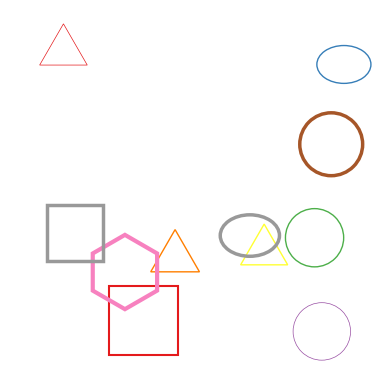[{"shape": "square", "thickness": 1.5, "radius": 0.45, "center": [0.373, 0.167]}, {"shape": "triangle", "thickness": 0.5, "radius": 0.36, "center": [0.165, 0.867]}, {"shape": "oval", "thickness": 1, "radius": 0.35, "center": [0.893, 0.833]}, {"shape": "circle", "thickness": 1, "radius": 0.38, "center": [0.817, 0.382]}, {"shape": "circle", "thickness": 0.5, "radius": 0.37, "center": [0.836, 0.139]}, {"shape": "triangle", "thickness": 1, "radius": 0.37, "center": [0.455, 0.331]}, {"shape": "triangle", "thickness": 1, "radius": 0.35, "center": [0.686, 0.347]}, {"shape": "circle", "thickness": 2.5, "radius": 0.41, "center": [0.86, 0.625]}, {"shape": "hexagon", "thickness": 3, "radius": 0.48, "center": [0.324, 0.293]}, {"shape": "square", "thickness": 2.5, "radius": 0.36, "center": [0.195, 0.394]}, {"shape": "oval", "thickness": 2.5, "radius": 0.38, "center": [0.649, 0.388]}]